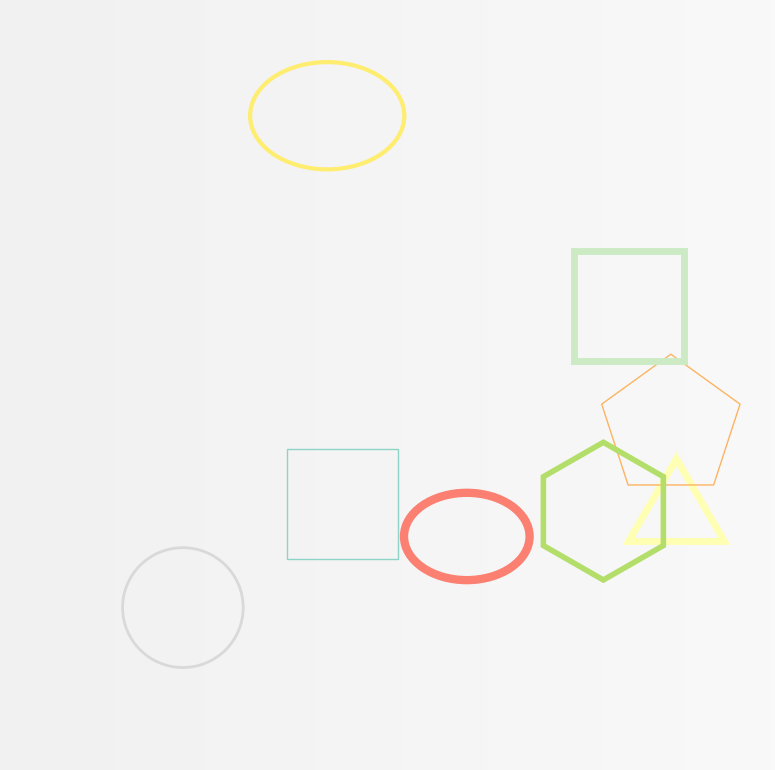[{"shape": "square", "thickness": 0.5, "radius": 0.36, "center": [0.442, 0.346]}, {"shape": "triangle", "thickness": 2.5, "radius": 0.36, "center": [0.873, 0.333]}, {"shape": "oval", "thickness": 3, "radius": 0.41, "center": [0.602, 0.303]}, {"shape": "pentagon", "thickness": 0.5, "radius": 0.47, "center": [0.866, 0.446]}, {"shape": "hexagon", "thickness": 2, "radius": 0.45, "center": [0.779, 0.336]}, {"shape": "circle", "thickness": 1, "radius": 0.39, "center": [0.236, 0.211]}, {"shape": "square", "thickness": 2.5, "radius": 0.36, "center": [0.812, 0.602]}, {"shape": "oval", "thickness": 1.5, "radius": 0.5, "center": [0.422, 0.85]}]